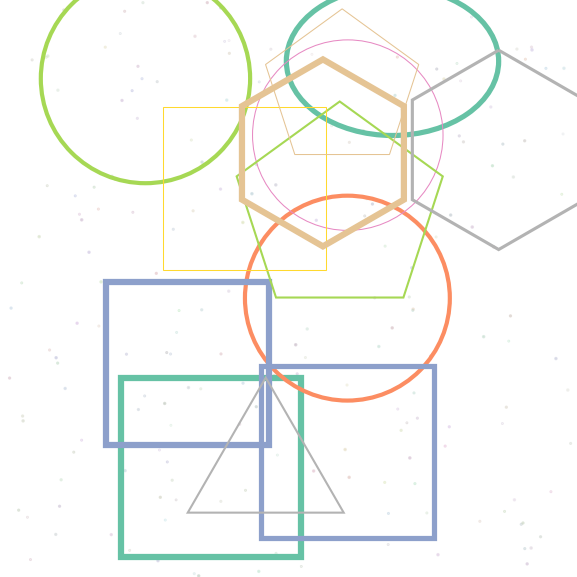[{"shape": "oval", "thickness": 2.5, "radius": 0.92, "center": [0.68, 0.893]}, {"shape": "square", "thickness": 3, "radius": 0.78, "center": [0.365, 0.189]}, {"shape": "circle", "thickness": 2, "radius": 0.89, "center": [0.602, 0.483]}, {"shape": "square", "thickness": 2.5, "radius": 0.75, "center": [0.602, 0.216]}, {"shape": "square", "thickness": 3, "radius": 0.7, "center": [0.325, 0.369]}, {"shape": "circle", "thickness": 0.5, "radius": 0.82, "center": [0.602, 0.765]}, {"shape": "pentagon", "thickness": 1, "radius": 0.94, "center": [0.588, 0.636]}, {"shape": "circle", "thickness": 2, "radius": 0.91, "center": [0.252, 0.863]}, {"shape": "square", "thickness": 0.5, "radius": 0.71, "center": [0.424, 0.673]}, {"shape": "hexagon", "thickness": 3, "radius": 0.81, "center": [0.559, 0.734]}, {"shape": "pentagon", "thickness": 0.5, "radius": 0.7, "center": [0.592, 0.844]}, {"shape": "triangle", "thickness": 1, "radius": 0.78, "center": [0.46, 0.189]}, {"shape": "hexagon", "thickness": 1.5, "radius": 0.86, "center": [0.863, 0.74]}]